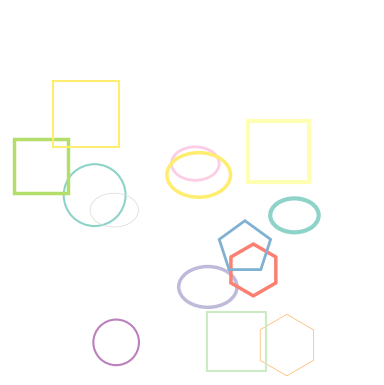[{"shape": "oval", "thickness": 3, "radius": 0.31, "center": [0.765, 0.441]}, {"shape": "circle", "thickness": 1.5, "radius": 0.4, "center": [0.246, 0.493]}, {"shape": "square", "thickness": 3, "radius": 0.4, "center": [0.723, 0.607]}, {"shape": "oval", "thickness": 2.5, "radius": 0.38, "center": [0.54, 0.255]}, {"shape": "hexagon", "thickness": 2.5, "radius": 0.34, "center": [0.658, 0.299]}, {"shape": "pentagon", "thickness": 2, "radius": 0.35, "center": [0.636, 0.357]}, {"shape": "hexagon", "thickness": 0.5, "radius": 0.4, "center": [0.745, 0.104]}, {"shape": "square", "thickness": 2.5, "radius": 0.35, "center": [0.108, 0.569]}, {"shape": "oval", "thickness": 2, "radius": 0.31, "center": [0.507, 0.575]}, {"shape": "oval", "thickness": 0.5, "radius": 0.31, "center": [0.297, 0.454]}, {"shape": "circle", "thickness": 1.5, "radius": 0.3, "center": [0.302, 0.111]}, {"shape": "square", "thickness": 1.5, "radius": 0.38, "center": [0.615, 0.112]}, {"shape": "oval", "thickness": 2.5, "radius": 0.41, "center": [0.516, 0.546]}, {"shape": "square", "thickness": 1.5, "radius": 0.43, "center": [0.224, 0.704]}]